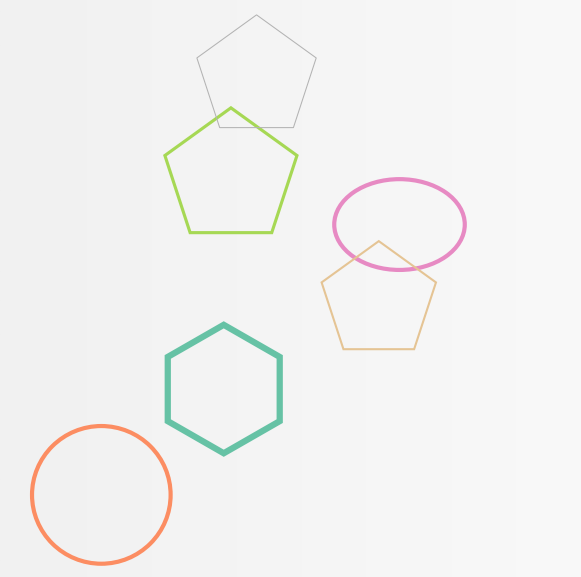[{"shape": "hexagon", "thickness": 3, "radius": 0.56, "center": [0.385, 0.325]}, {"shape": "circle", "thickness": 2, "radius": 0.6, "center": [0.174, 0.142]}, {"shape": "oval", "thickness": 2, "radius": 0.56, "center": [0.687, 0.61]}, {"shape": "pentagon", "thickness": 1.5, "radius": 0.6, "center": [0.397, 0.693]}, {"shape": "pentagon", "thickness": 1, "radius": 0.52, "center": [0.652, 0.478]}, {"shape": "pentagon", "thickness": 0.5, "radius": 0.54, "center": [0.441, 0.865]}]